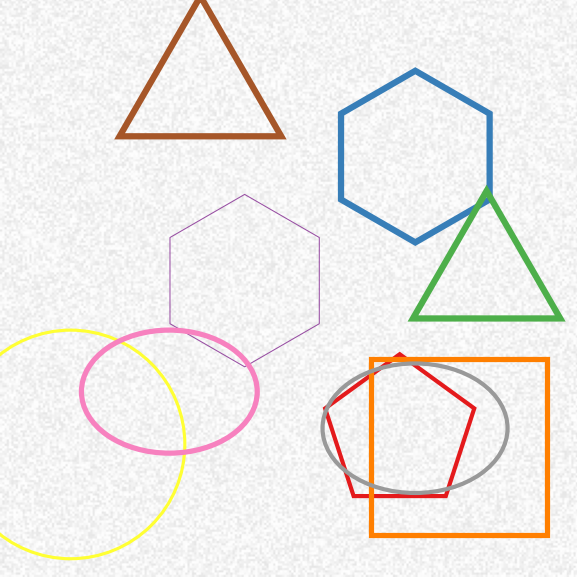[{"shape": "pentagon", "thickness": 2, "radius": 0.68, "center": [0.692, 0.25]}, {"shape": "hexagon", "thickness": 3, "radius": 0.74, "center": [0.719, 0.728]}, {"shape": "triangle", "thickness": 3, "radius": 0.74, "center": [0.843, 0.521]}, {"shape": "hexagon", "thickness": 0.5, "radius": 0.75, "center": [0.424, 0.513]}, {"shape": "square", "thickness": 2.5, "radius": 0.76, "center": [0.795, 0.225]}, {"shape": "circle", "thickness": 1.5, "radius": 0.99, "center": [0.122, 0.23]}, {"shape": "triangle", "thickness": 3, "radius": 0.81, "center": [0.347, 0.844]}, {"shape": "oval", "thickness": 2.5, "radius": 0.76, "center": [0.293, 0.321]}, {"shape": "oval", "thickness": 2, "radius": 0.8, "center": [0.719, 0.258]}]